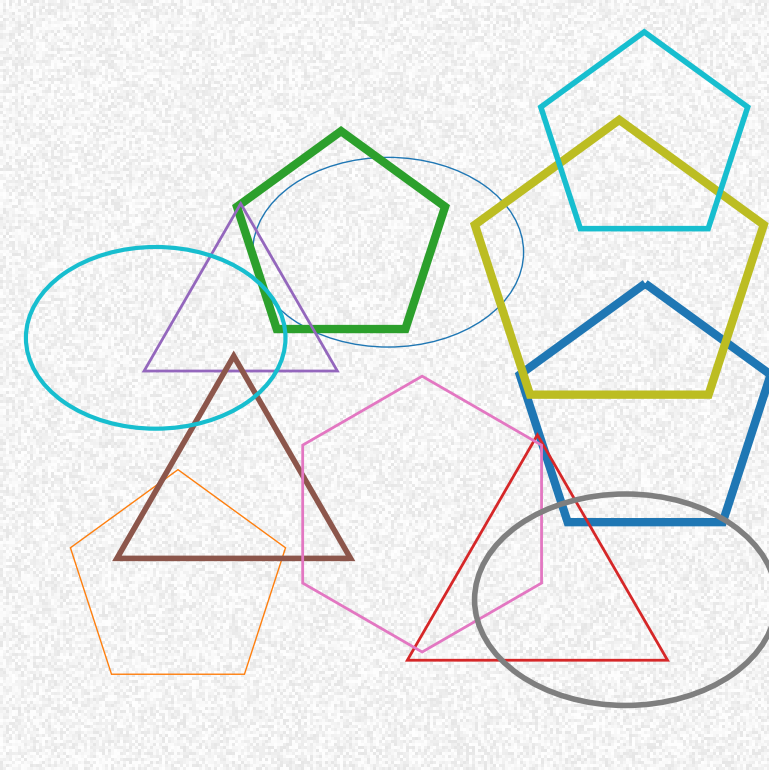[{"shape": "oval", "thickness": 0.5, "radius": 0.88, "center": [0.504, 0.672]}, {"shape": "pentagon", "thickness": 3, "radius": 0.86, "center": [0.838, 0.46]}, {"shape": "pentagon", "thickness": 0.5, "radius": 0.73, "center": [0.231, 0.243]}, {"shape": "pentagon", "thickness": 3, "radius": 0.71, "center": [0.443, 0.688]}, {"shape": "triangle", "thickness": 1, "radius": 0.98, "center": [0.698, 0.24]}, {"shape": "triangle", "thickness": 1, "radius": 0.72, "center": [0.313, 0.591]}, {"shape": "triangle", "thickness": 2, "radius": 0.88, "center": [0.304, 0.362]}, {"shape": "hexagon", "thickness": 1, "radius": 0.9, "center": [0.548, 0.332]}, {"shape": "oval", "thickness": 2, "radius": 0.98, "center": [0.812, 0.221]}, {"shape": "pentagon", "thickness": 3, "radius": 0.99, "center": [0.804, 0.647]}, {"shape": "pentagon", "thickness": 2, "radius": 0.71, "center": [0.837, 0.817]}, {"shape": "oval", "thickness": 1.5, "radius": 0.84, "center": [0.202, 0.561]}]